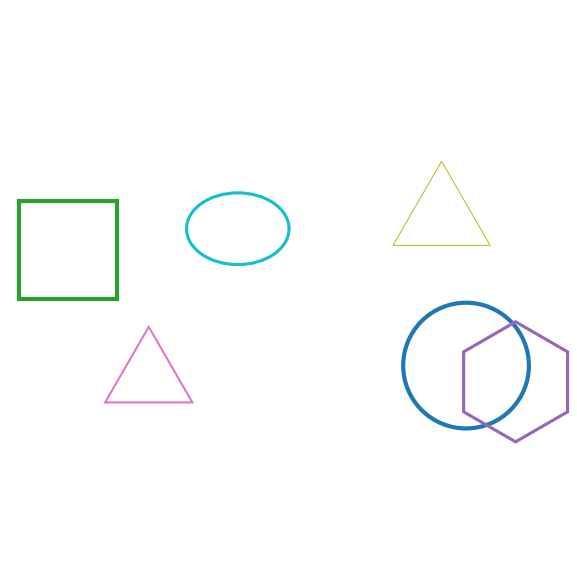[{"shape": "circle", "thickness": 2, "radius": 0.54, "center": [0.807, 0.366]}, {"shape": "square", "thickness": 2, "radius": 0.42, "center": [0.118, 0.566]}, {"shape": "hexagon", "thickness": 1.5, "radius": 0.52, "center": [0.893, 0.338]}, {"shape": "triangle", "thickness": 1, "radius": 0.44, "center": [0.258, 0.346]}, {"shape": "triangle", "thickness": 0.5, "radius": 0.49, "center": [0.765, 0.623]}, {"shape": "oval", "thickness": 1.5, "radius": 0.44, "center": [0.412, 0.603]}]